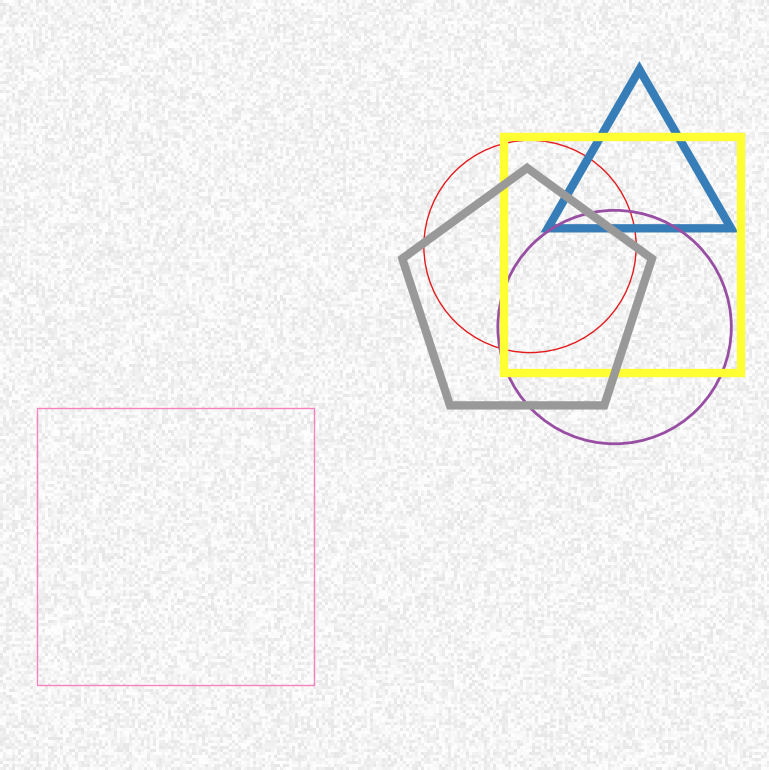[{"shape": "circle", "thickness": 0.5, "radius": 0.69, "center": [0.688, 0.68]}, {"shape": "triangle", "thickness": 3, "radius": 0.69, "center": [0.83, 0.772]}, {"shape": "circle", "thickness": 1, "radius": 0.76, "center": [0.798, 0.575]}, {"shape": "square", "thickness": 3, "radius": 0.77, "center": [0.809, 0.669]}, {"shape": "square", "thickness": 0.5, "radius": 0.9, "center": [0.227, 0.291]}, {"shape": "pentagon", "thickness": 3, "radius": 0.85, "center": [0.685, 0.611]}]